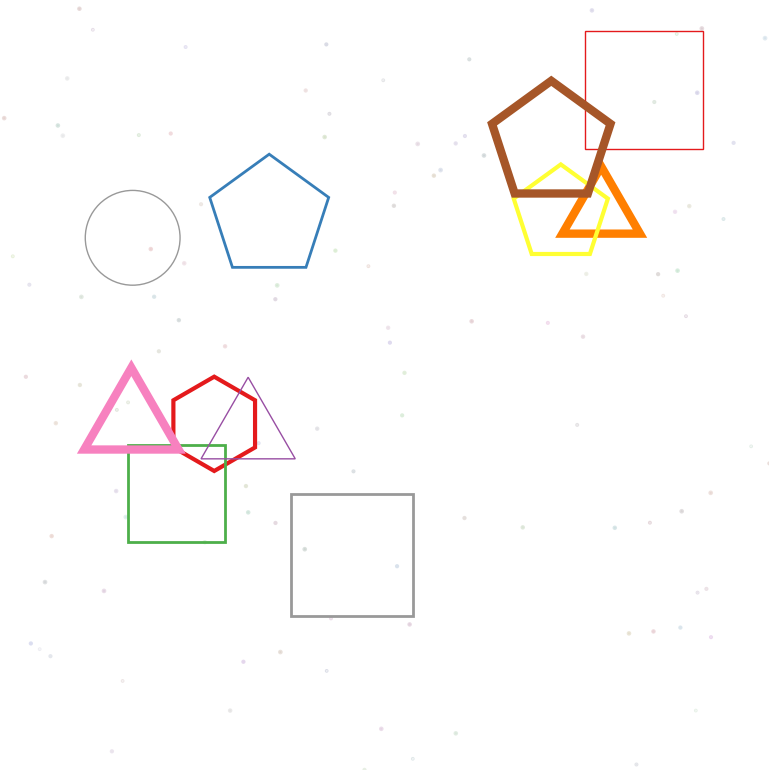[{"shape": "hexagon", "thickness": 1.5, "radius": 0.31, "center": [0.278, 0.45]}, {"shape": "square", "thickness": 0.5, "radius": 0.38, "center": [0.837, 0.883]}, {"shape": "pentagon", "thickness": 1, "radius": 0.41, "center": [0.35, 0.719]}, {"shape": "square", "thickness": 1, "radius": 0.32, "center": [0.229, 0.359]}, {"shape": "triangle", "thickness": 0.5, "radius": 0.35, "center": [0.322, 0.439]}, {"shape": "triangle", "thickness": 3, "radius": 0.29, "center": [0.781, 0.726]}, {"shape": "pentagon", "thickness": 1.5, "radius": 0.32, "center": [0.728, 0.722]}, {"shape": "pentagon", "thickness": 3, "radius": 0.4, "center": [0.716, 0.814]}, {"shape": "triangle", "thickness": 3, "radius": 0.35, "center": [0.171, 0.452]}, {"shape": "square", "thickness": 1, "radius": 0.4, "center": [0.457, 0.279]}, {"shape": "circle", "thickness": 0.5, "radius": 0.31, "center": [0.172, 0.691]}]